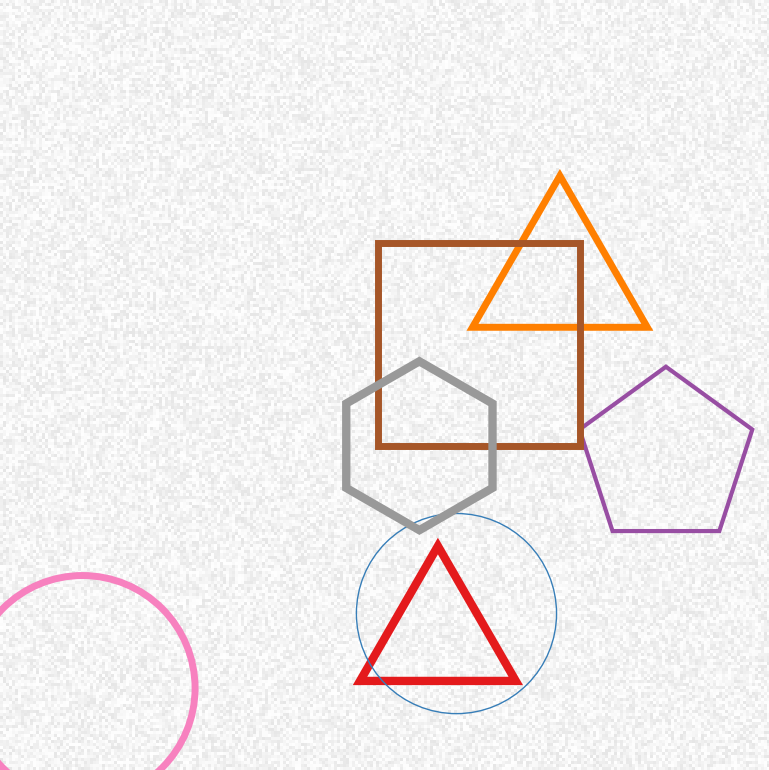[{"shape": "triangle", "thickness": 3, "radius": 0.58, "center": [0.569, 0.174]}, {"shape": "circle", "thickness": 0.5, "radius": 0.65, "center": [0.593, 0.203]}, {"shape": "pentagon", "thickness": 1.5, "radius": 0.59, "center": [0.865, 0.406]}, {"shape": "triangle", "thickness": 2.5, "radius": 0.66, "center": [0.727, 0.64]}, {"shape": "square", "thickness": 2.5, "radius": 0.66, "center": [0.622, 0.553]}, {"shape": "circle", "thickness": 2.5, "radius": 0.73, "center": [0.107, 0.106]}, {"shape": "hexagon", "thickness": 3, "radius": 0.55, "center": [0.545, 0.421]}]